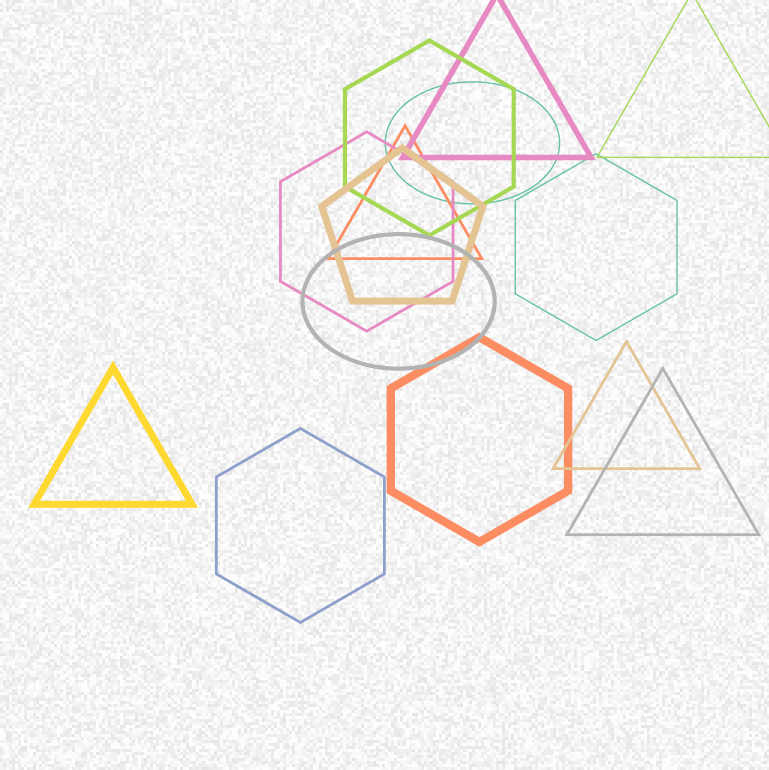[{"shape": "hexagon", "thickness": 0.5, "radius": 0.61, "center": [0.774, 0.679]}, {"shape": "oval", "thickness": 0.5, "radius": 0.57, "center": [0.614, 0.814]}, {"shape": "triangle", "thickness": 1, "radius": 0.57, "center": [0.526, 0.722]}, {"shape": "hexagon", "thickness": 3, "radius": 0.66, "center": [0.623, 0.429]}, {"shape": "hexagon", "thickness": 1, "radius": 0.63, "center": [0.39, 0.318]}, {"shape": "hexagon", "thickness": 1, "radius": 0.65, "center": [0.476, 0.699]}, {"shape": "triangle", "thickness": 2, "radius": 0.71, "center": [0.645, 0.866]}, {"shape": "hexagon", "thickness": 1.5, "radius": 0.63, "center": [0.558, 0.821]}, {"shape": "triangle", "thickness": 0.5, "radius": 0.71, "center": [0.898, 0.867]}, {"shape": "triangle", "thickness": 2.5, "radius": 0.59, "center": [0.147, 0.404]}, {"shape": "triangle", "thickness": 1, "radius": 0.55, "center": [0.814, 0.446]}, {"shape": "pentagon", "thickness": 2.5, "radius": 0.55, "center": [0.523, 0.698]}, {"shape": "oval", "thickness": 1.5, "radius": 0.62, "center": [0.518, 0.609]}, {"shape": "triangle", "thickness": 1, "radius": 0.72, "center": [0.861, 0.378]}]